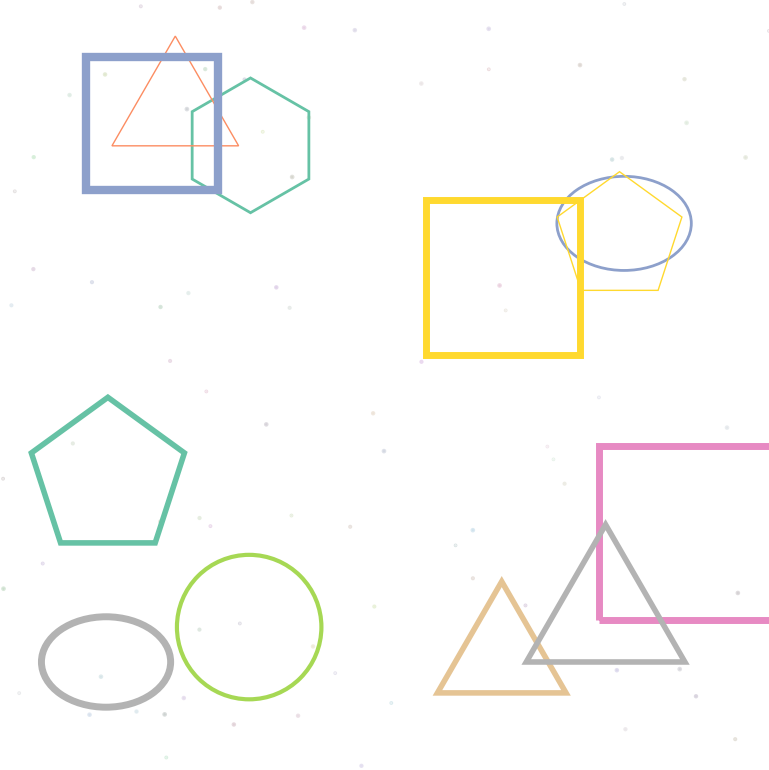[{"shape": "pentagon", "thickness": 2, "radius": 0.52, "center": [0.14, 0.379]}, {"shape": "hexagon", "thickness": 1, "radius": 0.44, "center": [0.325, 0.811]}, {"shape": "triangle", "thickness": 0.5, "radius": 0.47, "center": [0.228, 0.858]}, {"shape": "square", "thickness": 3, "radius": 0.43, "center": [0.197, 0.84]}, {"shape": "oval", "thickness": 1, "radius": 0.44, "center": [0.811, 0.71]}, {"shape": "square", "thickness": 2.5, "radius": 0.57, "center": [0.891, 0.308]}, {"shape": "circle", "thickness": 1.5, "radius": 0.47, "center": [0.324, 0.186]}, {"shape": "square", "thickness": 2.5, "radius": 0.5, "center": [0.653, 0.639]}, {"shape": "pentagon", "thickness": 0.5, "radius": 0.43, "center": [0.805, 0.692]}, {"shape": "triangle", "thickness": 2, "radius": 0.48, "center": [0.652, 0.148]}, {"shape": "oval", "thickness": 2.5, "radius": 0.42, "center": [0.138, 0.14]}, {"shape": "triangle", "thickness": 2, "radius": 0.59, "center": [0.786, 0.2]}]